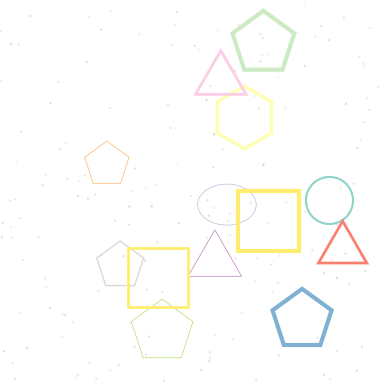[{"shape": "circle", "thickness": 1.5, "radius": 0.31, "center": [0.856, 0.479]}, {"shape": "hexagon", "thickness": 2.5, "radius": 0.41, "center": [0.635, 0.695]}, {"shape": "oval", "thickness": 0.5, "radius": 0.38, "center": [0.589, 0.469]}, {"shape": "triangle", "thickness": 2, "radius": 0.36, "center": [0.89, 0.353]}, {"shape": "pentagon", "thickness": 3, "radius": 0.4, "center": [0.785, 0.169]}, {"shape": "pentagon", "thickness": 0.5, "radius": 0.3, "center": [0.278, 0.573]}, {"shape": "pentagon", "thickness": 0.5, "radius": 0.42, "center": [0.421, 0.139]}, {"shape": "triangle", "thickness": 2, "radius": 0.38, "center": [0.574, 0.793]}, {"shape": "pentagon", "thickness": 1, "radius": 0.32, "center": [0.312, 0.31]}, {"shape": "triangle", "thickness": 0.5, "radius": 0.4, "center": [0.558, 0.323]}, {"shape": "pentagon", "thickness": 3, "radius": 0.42, "center": [0.684, 0.887]}, {"shape": "square", "thickness": 3, "radius": 0.39, "center": [0.698, 0.426]}, {"shape": "square", "thickness": 2, "radius": 0.39, "center": [0.41, 0.279]}]